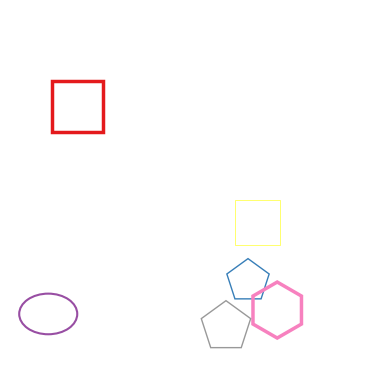[{"shape": "square", "thickness": 2.5, "radius": 0.33, "center": [0.202, 0.724]}, {"shape": "pentagon", "thickness": 1, "radius": 0.29, "center": [0.644, 0.27]}, {"shape": "oval", "thickness": 1.5, "radius": 0.38, "center": [0.125, 0.185]}, {"shape": "square", "thickness": 0.5, "radius": 0.29, "center": [0.67, 0.423]}, {"shape": "hexagon", "thickness": 2.5, "radius": 0.36, "center": [0.72, 0.195]}, {"shape": "pentagon", "thickness": 1, "radius": 0.34, "center": [0.587, 0.152]}]